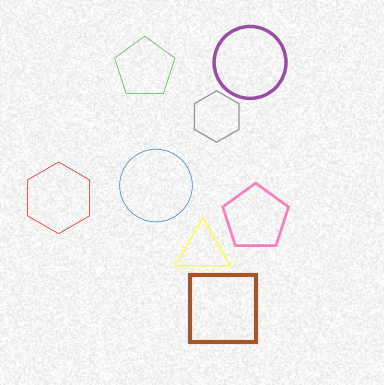[{"shape": "hexagon", "thickness": 0.5, "radius": 0.47, "center": [0.152, 0.486]}, {"shape": "circle", "thickness": 0.5, "radius": 0.47, "center": [0.405, 0.518]}, {"shape": "pentagon", "thickness": 0.5, "radius": 0.41, "center": [0.376, 0.824]}, {"shape": "circle", "thickness": 2.5, "radius": 0.47, "center": [0.65, 0.838]}, {"shape": "triangle", "thickness": 1, "radius": 0.41, "center": [0.526, 0.351]}, {"shape": "square", "thickness": 3, "radius": 0.43, "center": [0.58, 0.199]}, {"shape": "pentagon", "thickness": 2, "radius": 0.45, "center": [0.664, 0.435]}, {"shape": "hexagon", "thickness": 1, "radius": 0.33, "center": [0.563, 0.697]}]